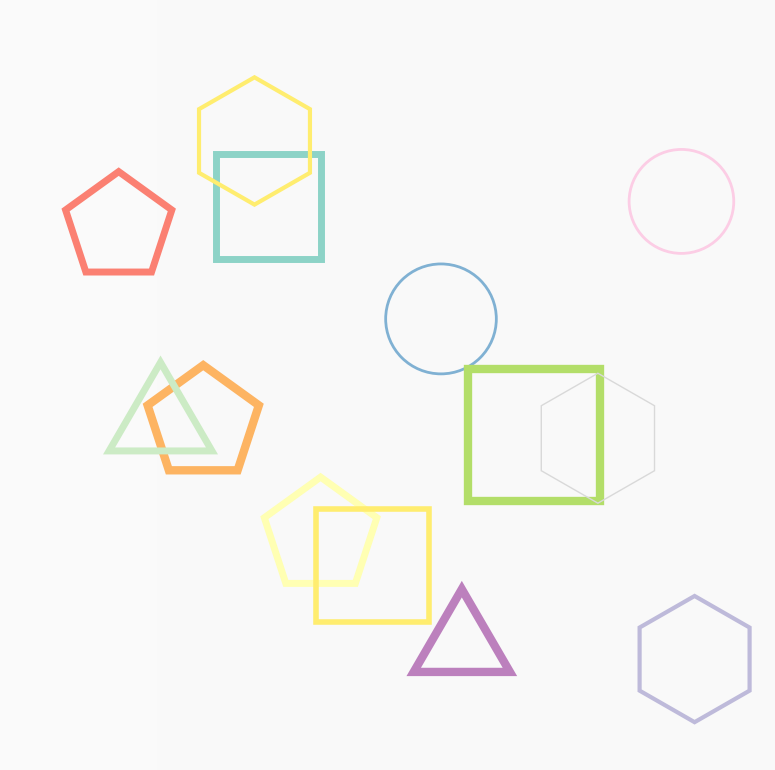[{"shape": "square", "thickness": 2.5, "radius": 0.34, "center": [0.346, 0.732]}, {"shape": "pentagon", "thickness": 2.5, "radius": 0.38, "center": [0.414, 0.304]}, {"shape": "hexagon", "thickness": 1.5, "radius": 0.41, "center": [0.896, 0.144]}, {"shape": "pentagon", "thickness": 2.5, "radius": 0.36, "center": [0.153, 0.705]}, {"shape": "circle", "thickness": 1, "radius": 0.36, "center": [0.569, 0.586]}, {"shape": "pentagon", "thickness": 3, "radius": 0.38, "center": [0.262, 0.45]}, {"shape": "square", "thickness": 3, "radius": 0.43, "center": [0.689, 0.435]}, {"shape": "circle", "thickness": 1, "radius": 0.34, "center": [0.879, 0.738]}, {"shape": "hexagon", "thickness": 0.5, "radius": 0.42, "center": [0.771, 0.431]}, {"shape": "triangle", "thickness": 3, "radius": 0.36, "center": [0.596, 0.163]}, {"shape": "triangle", "thickness": 2.5, "radius": 0.38, "center": [0.207, 0.453]}, {"shape": "square", "thickness": 2, "radius": 0.37, "center": [0.481, 0.266]}, {"shape": "hexagon", "thickness": 1.5, "radius": 0.41, "center": [0.328, 0.817]}]